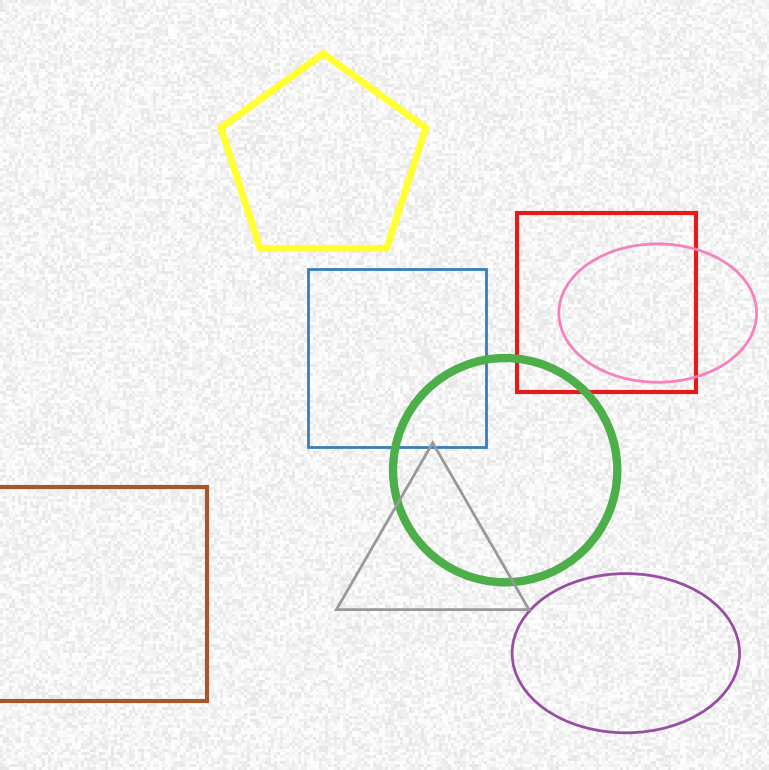[{"shape": "square", "thickness": 1.5, "radius": 0.58, "center": [0.788, 0.607]}, {"shape": "square", "thickness": 1, "radius": 0.58, "center": [0.516, 0.535]}, {"shape": "circle", "thickness": 3, "radius": 0.73, "center": [0.656, 0.389]}, {"shape": "oval", "thickness": 1, "radius": 0.74, "center": [0.813, 0.152]}, {"shape": "pentagon", "thickness": 2.5, "radius": 0.7, "center": [0.42, 0.791]}, {"shape": "square", "thickness": 1.5, "radius": 0.69, "center": [0.129, 0.229]}, {"shape": "oval", "thickness": 1, "radius": 0.64, "center": [0.854, 0.593]}, {"shape": "triangle", "thickness": 1, "radius": 0.72, "center": [0.562, 0.28]}]